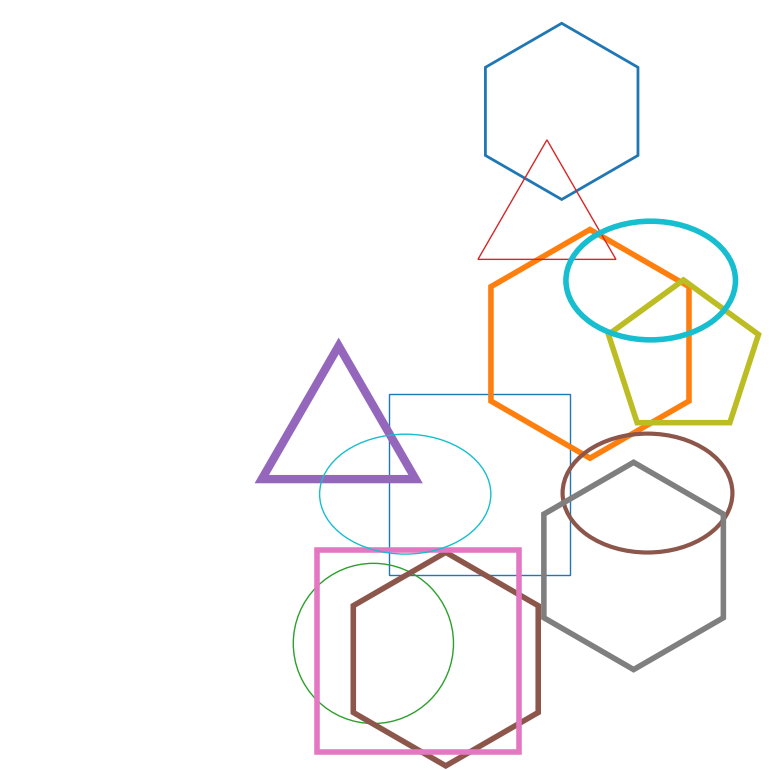[{"shape": "square", "thickness": 0.5, "radius": 0.59, "center": [0.622, 0.371]}, {"shape": "hexagon", "thickness": 1, "radius": 0.57, "center": [0.729, 0.855]}, {"shape": "hexagon", "thickness": 2, "radius": 0.74, "center": [0.766, 0.553]}, {"shape": "circle", "thickness": 0.5, "radius": 0.52, "center": [0.485, 0.164]}, {"shape": "triangle", "thickness": 0.5, "radius": 0.52, "center": [0.71, 0.715]}, {"shape": "triangle", "thickness": 3, "radius": 0.58, "center": [0.44, 0.435]}, {"shape": "hexagon", "thickness": 2, "radius": 0.69, "center": [0.579, 0.144]}, {"shape": "oval", "thickness": 1.5, "radius": 0.55, "center": [0.841, 0.36]}, {"shape": "square", "thickness": 2, "radius": 0.66, "center": [0.542, 0.154]}, {"shape": "hexagon", "thickness": 2, "radius": 0.67, "center": [0.823, 0.265]}, {"shape": "pentagon", "thickness": 2, "radius": 0.51, "center": [0.888, 0.534]}, {"shape": "oval", "thickness": 0.5, "radius": 0.56, "center": [0.526, 0.358]}, {"shape": "oval", "thickness": 2, "radius": 0.55, "center": [0.845, 0.636]}]